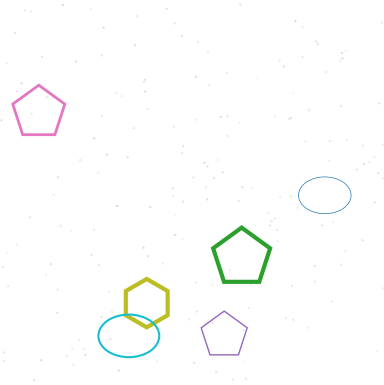[{"shape": "oval", "thickness": 0.5, "radius": 0.34, "center": [0.844, 0.493]}, {"shape": "pentagon", "thickness": 3, "radius": 0.39, "center": [0.628, 0.331]}, {"shape": "pentagon", "thickness": 1, "radius": 0.31, "center": [0.582, 0.129]}, {"shape": "pentagon", "thickness": 2, "radius": 0.36, "center": [0.101, 0.708]}, {"shape": "hexagon", "thickness": 3, "radius": 0.31, "center": [0.381, 0.213]}, {"shape": "oval", "thickness": 1.5, "radius": 0.4, "center": [0.335, 0.128]}]